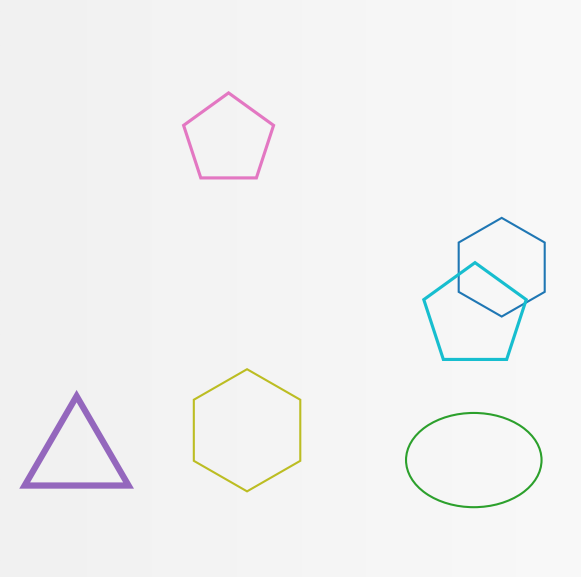[{"shape": "hexagon", "thickness": 1, "radius": 0.43, "center": [0.863, 0.536]}, {"shape": "oval", "thickness": 1, "radius": 0.58, "center": [0.815, 0.202]}, {"shape": "triangle", "thickness": 3, "radius": 0.52, "center": [0.132, 0.21]}, {"shape": "pentagon", "thickness": 1.5, "radius": 0.41, "center": [0.393, 0.757]}, {"shape": "hexagon", "thickness": 1, "radius": 0.53, "center": [0.425, 0.254]}, {"shape": "pentagon", "thickness": 1.5, "radius": 0.46, "center": [0.817, 0.452]}]